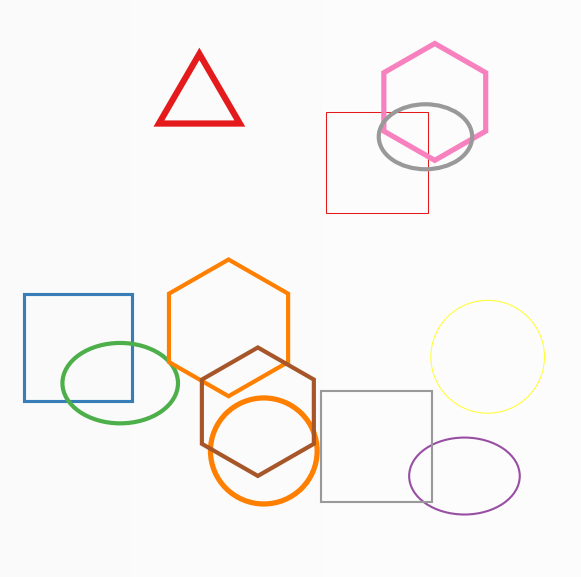[{"shape": "square", "thickness": 0.5, "radius": 0.44, "center": [0.649, 0.717]}, {"shape": "triangle", "thickness": 3, "radius": 0.4, "center": [0.343, 0.825]}, {"shape": "square", "thickness": 1.5, "radius": 0.47, "center": [0.134, 0.398]}, {"shape": "oval", "thickness": 2, "radius": 0.5, "center": [0.207, 0.336]}, {"shape": "oval", "thickness": 1, "radius": 0.48, "center": [0.799, 0.175]}, {"shape": "circle", "thickness": 2.5, "radius": 0.46, "center": [0.454, 0.218]}, {"shape": "hexagon", "thickness": 2, "radius": 0.59, "center": [0.393, 0.431]}, {"shape": "circle", "thickness": 0.5, "radius": 0.49, "center": [0.839, 0.381]}, {"shape": "hexagon", "thickness": 2, "radius": 0.56, "center": [0.444, 0.286]}, {"shape": "hexagon", "thickness": 2.5, "radius": 0.51, "center": [0.748, 0.823]}, {"shape": "oval", "thickness": 2, "radius": 0.4, "center": [0.732, 0.762]}, {"shape": "square", "thickness": 1, "radius": 0.48, "center": [0.648, 0.226]}]